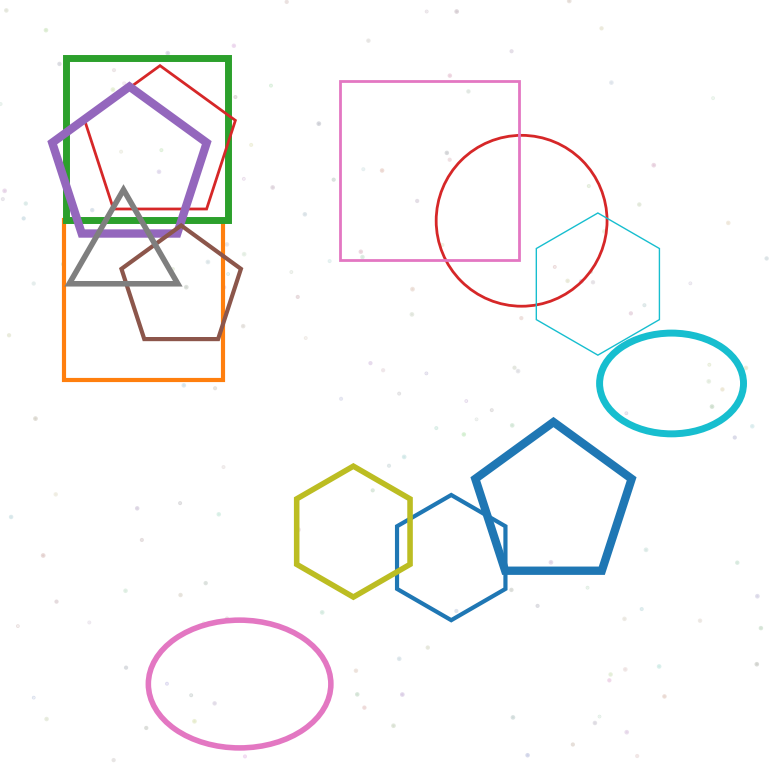[{"shape": "pentagon", "thickness": 3, "radius": 0.53, "center": [0.719, 0.345]}, {"shape": "hexagon", "thickness": 1.5, "radius": 0.41, "center": [0.586, 0.276]}, {"shape": "square", "thickness": 1.5, "radius": 0.52, "center": [0.186, 0.61]}, {"shape": "square", "thickness": 2.5, "radius": 0.52, "center": [0.191, 0.819]}, {"shape": "pentagon", "thickness": 1, "radius": 0.51, "center": [0.208, 0.812]}, {"shape": "circle", "thickness": 1, "radius": 0.55, "center": [0.677, 0.713]}, {"shape": "pentagon", "thickness": 3, "radius": 0.53, "center": [0.168, 0.782]}, {"shape": "pentagon", "thickness": 1.5, "radius": 0.41, "center": [0.235, 0.626]}, {"shape": "square", "thickness": 1, "radius": 0.58, "center": [0.558, 0.779]}, {"shape": "oval", "thickness": 2, "radius": 0.59, "center": [0.311, 0.112]}, {"shape": "triangle", "thickness": 2, "radius": 0.41, "center": [0.16, 0.672]}, {"shape": "hexagon", "thickness": 2, "radius": 0.43, "center": [0.459, 0.31]}, {"shape": "oval", "thickness": 2.5, "radius": 0.47, "center": [0.872, 0.502]}, {"shape": "hexagon", "thickness": 0.5, "radius": 0.46, "center": [0.776, 0.631]}]